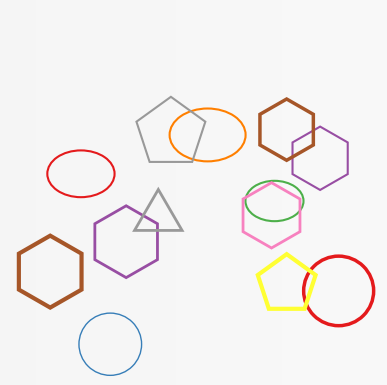[{"shape": "circle", "thickness": 2.5, "radius": 0.45, "center": [0.874, 0.244]}, {"shape": "oval", "thickness": 1.5, "radius": 0.43, "center": [0.209, 0.549]}, {"shape": "circle", "thickness": 1, "radius": 0.4, "center": [0.285, 0.106]}, {"shape": "oval", "thickness": 1.5, "radius": 0.37, "center": [0.708, 0.478]}, {"shape": "hexagon", "thickness": 2, "radius": 0.47, "center": [0.326, 0.372]}, {"shape": "hexagon", "thickness": 1.5, "radius": 0.41, "center": [0.826, 0.589]}, {"shape": "oval", "thickness": 1.5, "radius": 0.49, "center": [0.536, 0.65]}, {"shape": "pentagon", "thickness": 3, "radius": 0.39, "center": [0.74, 0.261]}, {"shape": "hexagon", "thickness": 3, "radius": 0.47, "center": [0.13, 0.294]}, {"shape": "hexagon", "thickness": 2.5, "radius": 0.4, "center": [0.74, 0.663]}, {"shape": "hexagon", "thickness": 2, "radius": 0.42, "center": [0.701, 0.441]}, {"shape": "triangle", "thickness": 2, "radius": 0.35, "center": [0.409, 0.437]}, {"shape": "pentagon", "thickness": 1.5, "radius": 0.47, "center": [0.441, 0.655]}]